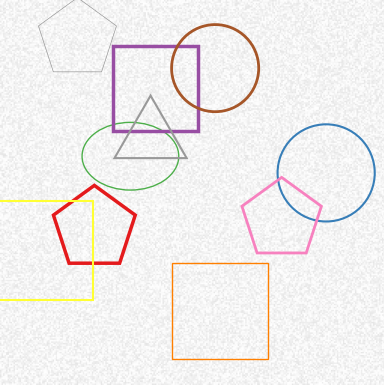[{"shape": "pentagon", "thickness": 2.5, "radius": 0.56, "center": [0.245, 0.407]}, {"shape": "circle", "thickness": 1.5, "radius": 0.63, "center": [0.847, 0.551]}, {"shape": "oval", "thickness": 1, "radius": 0.63, "center": [0.339, 0.594]}, {"shape": "square", "thickness": 2.5, "radius": 0.55, "center": [0.405, 0.77]}, {"shape": "square", "thickness": 1, "radius": 0.62, "center": [0.571, 0.192]}, {"shape": "square", "thickness": 1.5, "radius": 0.64, "center": [0.112, 0.348]}, {"shape": "circle", "thickness": 2, "radius": 0.57, "center": [0.559, 0.823]}, {"shape": "pentagon", "thickness": 2, "radius": 0.54, "center": [0.732, 0.431]}, {"shape": "triangle", "thickness": 1.5, "radius": 0.54, "center": [0.391, 0.643]}, {"shape": "pentagon", "thickness": 0.5, "radius": 0.53, "center": [0.201, 0.9]}]